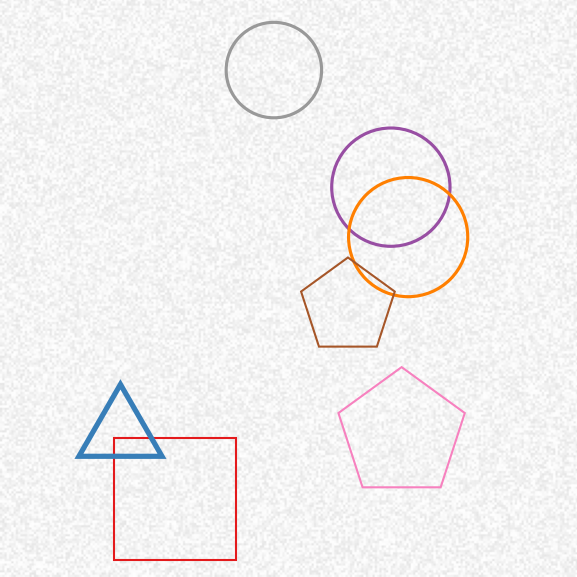[{"shape": "square", "thickness": 1, "radius": 0.53, "center": [0.303, 0.135]}, {"shape": "triangle", "thickness": 2.5, "radius": 0.42, "center": [0.209, 0.251]}, {"shape": "circle", "thickness": 1.5, "radius": 0.51, "center": [0.677, 0.675]}, {"shape": "circle", "thickness": 1.5, "radius": 0.52, "center": [0.707, 0.589]}, {"shape": "pentagon", "thickness": 1, "radius": 0.43, "center": [0.602, 0.468]}, {"shape": "pentagon", "thickness": 1, "radius": 0.58, "center": [0.695, 0.248]}, {"shape": "circle", "thickness": 1.5, "radius": 0.41, "center": [0.474, 0.878]}]